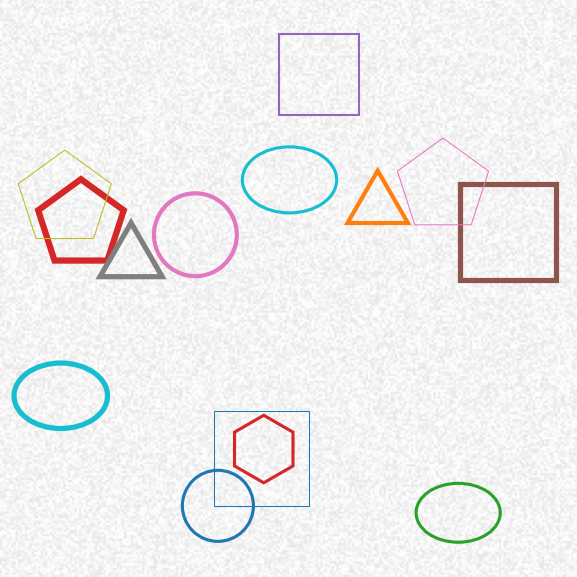[{"shape": "square", "thickness": 0.5, "radius": 0.41, "center": [0.453, 0.205]}, {"shape": "circle", "thickness": 1.5, "radius": 0.31, "center": [0.377, 0.123]}, {"shape": "triangle", "thickness": 2, "radius": 0.3, "center": [0.654, 0.643]}, {"shape": "oval", "thickness": 1.5, "radius": 0.36, "center": [0.793, 0.111]}, {"shape": "hexagon", "thickness": 1.5, "radius": 0.29, "center": [0.457, 0.222]}, {"shape": "pentagon", "thickness": 3, "radius": 0.39, "center": [0.14, 0.611]}, {"shape": "square", "thickness": 1, "radius": 0.35, "center": [0.553, 0.87]}, {"shape": "square", "thickness": 2.5, "radius": 0.41, "center": [0.879, 0.597]}, {"shape": "circle", "thickness": 2, "radius": 0.36, "center": [0.338, 0.593]}, {"shape": "pentagon", "thickness": 0.5, "radius": 0.42, "center": [0.767, 0.677]}, {"shape": "triangle", "thickness": 2.5, "radius": 0.31, "center": [0.227, 0.551]}, {"shape": "pentagon", "thickness": 0.5, "radius": 0.42, "center": [0.112, 0.655]}, {"shape": "oval", "thickness": 2.5, "radius": 0.4, "center": [0.105, 0.314]}, {"shape": "oval", "thickness": 1.5, "radius": 0.41, "center": [0.501, 0.688]}]